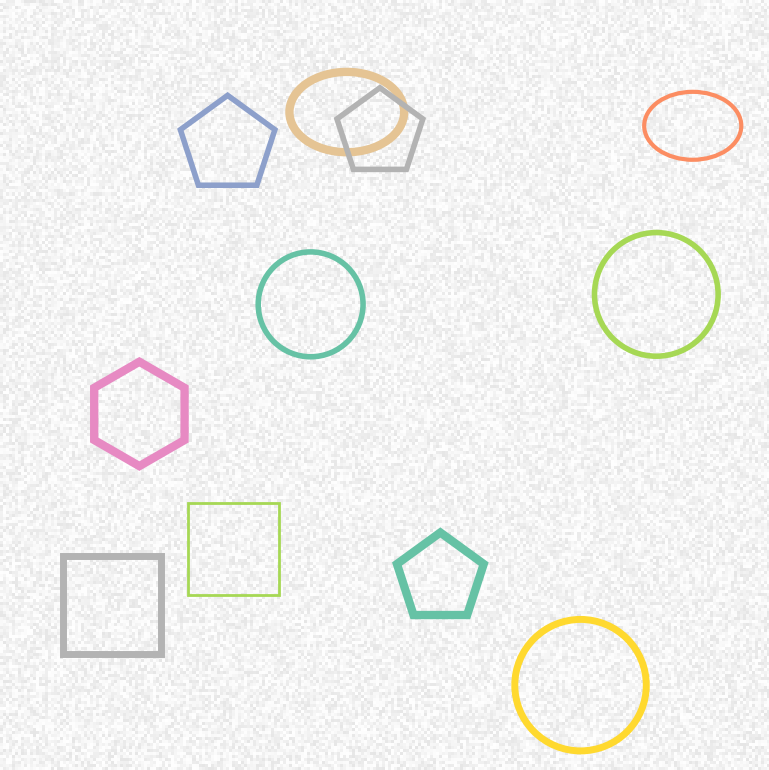[{"shape": "pentagon", "thickness": 3, "radius": 0.3, "center": [0.572, 0.249]}, {"shape": "circle", "thickness": 2, "radius": 0.34, "center": [0.403, 0.605]}, {"shape": "oval", "thickness": 1.5, "radius": 0.32, "center": [0.9, 0.837]}, {"shape": "pentagon", "thickness": 2, "radius": 0.32, "center": [0.296, 0.812]}, {"shape": "hexagon", "thickness": 3, "radius": 0.34, "center": [0.181, 0.462]}, {"shape": "circle", "thickness": 2, "radius": 0.4, "center": [0.852, 0.618]}, {"shape": "square", "thickness": 1, "radius": 0.3, "center": [0.303, 0.287]}, {"shape": "circle", "thickness": 2.5, "radius": 0.43, "center": [0.754, 0.11]}, {"shape": "oval", "thickness": 3, "radius": 0.37, "center": [0.45, 0.854]}, {"shape": "pentagon", "thickness": 2, "radius": 0.29, "center": [0.493, 0.827]}, {"shape": "square", "thickness": 2.5, "radius": 0.32, "center": [0.146, 0.214]}]